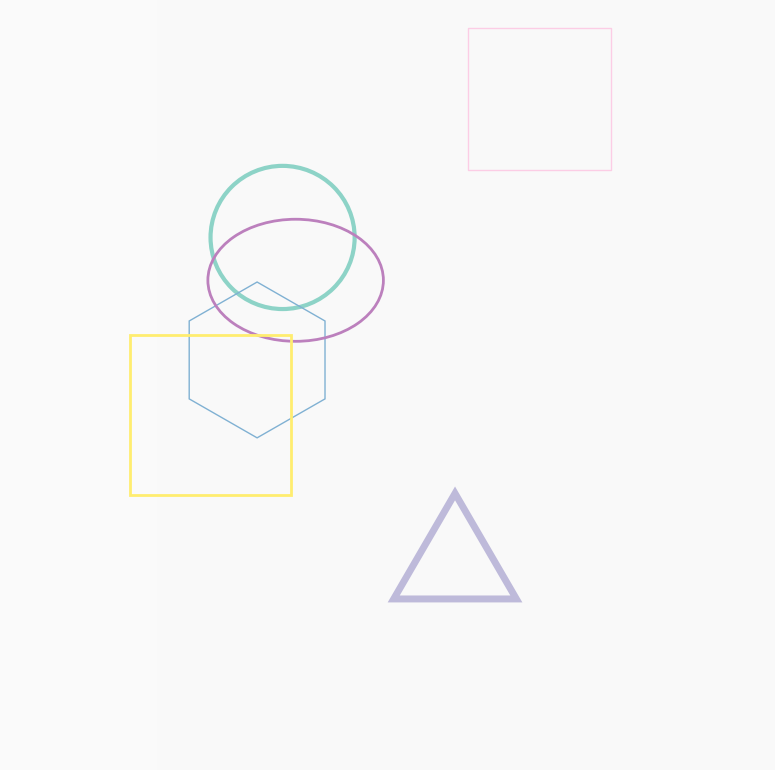[{"shape": "circle", "thickness": 1.5, "radius": 0.46, "center": [0.365, 0.692]}, {"shape": "triangle", "thickness": 2.5, "radius": 0.46, "center": [0.587, 0.268]}, {"shape": "hexagon", "thickness": 0.5, "radius": 0.51, "center": [0.332, 0.533]}, {"shape": "square", "thickness": 0.5, "radius": 0.46, "center": [0.696, 0.872]}, {"shape": "oval", "thickness": 1, "radius": 0.57, "center": [0.381, 0.636]}, {"shape": "square", "thickness": 1, "radius": 0.52, "center": [0.272, 0.461]}]